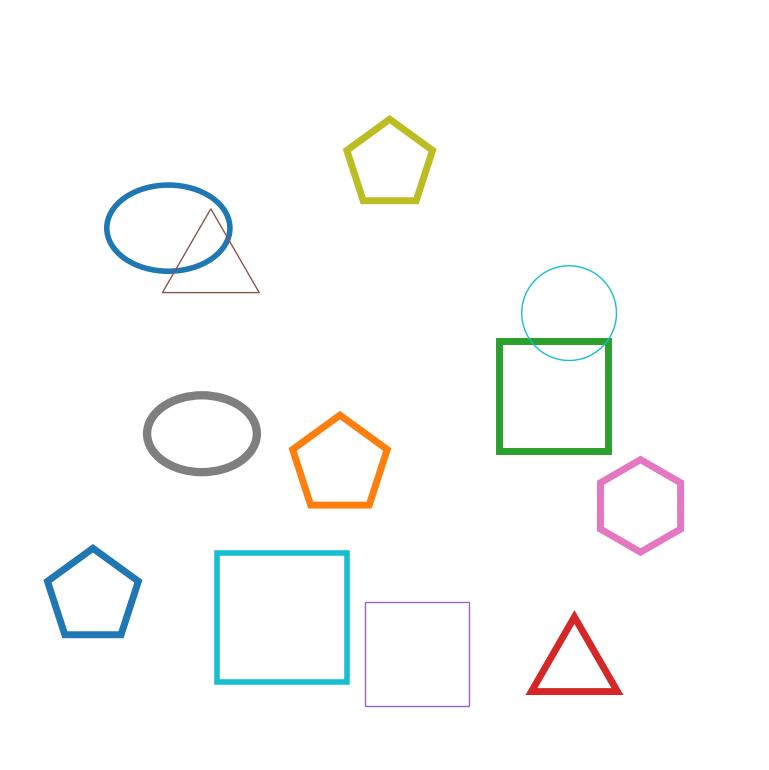[{"shape": "pentagon", "thickness": 2.5, "radius": 0.31, "center": [0.121, 0.226]}, {"shape": "oval", "thickness": 2, "radius": 0.4, "center": [0.219, 0.704]}, {"shape": "pentagon", "thickness": 2.5, "radius": 0.32, "center": [0.441, 0.396]}, {"shape": "square", "thickness": 2.5, "radius": 0.36, "center": [0.719, 0.486]}, {"shape": "triangle", "thickness": 2.5, "radius": 0.32, "center": [0.746, 0.134]}, {"shape": "square", "thickness": 0.5, "radius": 0.34, "center": [0.541, 0.151]}, {"shape": "triangle", "thickness": 0.5, "radius": 0.36, "center": [0.274, 0.656]}, {"shape": "hexagon", "thickness": 2.5, "radius": 0.3, "center": [0.832, 0.343]}, {"shape": "oval", "thickness": 3, "radius": 0.36, "center": [0.262, 0.437]}, {"shape": "pentagon", "thickness": 2.5, "radius": 0.29, "center": [0.506, 0.787]}, {"shape": "circle", "thickness": 0.5, "radius": 0.31, "center": [0.739, 0.593]}, {"shape": "square", "thickness": 2, "radius": 0.42, "center": [0.366, 0.198]}]